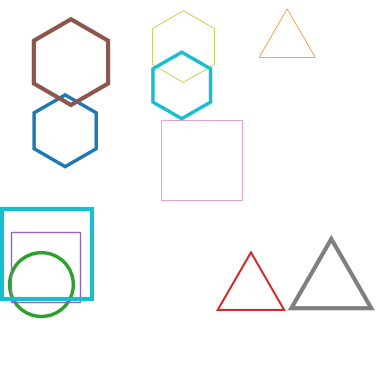[{"shape": "hexagon", "thickness": 2.5, "radius": 0.47, "center": [0.169, 0.66]}, {"shape": "triangle", "thickness": 0.5, "radius": 0.42, "center": [0.746, 0.893]}, {"shape": "circle", "thickness": 2.5, "radius": 0.41, "center": [0.108, 0.261]}, {"shape": "triangle", "thickness": 1.5, "radius": 0.5, "center": [0.652, 0.245]}, {"shape": "square", "thickness": 1, "radius": 0.45, "center": [0.117, 0.307]}, {"shape": "hexagon", "thickness": 3, "radius": 0.56, "center": [0.184, 0.839]}, {"shape": "square", "thickness": 0.5, "radius": 0.52, "center": [0.524, 0.584]}, {"shape": "triangle", "thickness": 3, "radius": 0.6, "center": [0.861, 0.259]}, {"shape": "hexagon", "thickness": 0.5, "radius": 0.47, "center": [0.476, 0.879]}, {"shape": "square", "thickness": 3, "radius": 0.58, "center": [0.121, 0.34]}, {"shape": "hexagon", "thickness": 2.5, "radius": 0.43, "center": [0.472, 0.778]}]